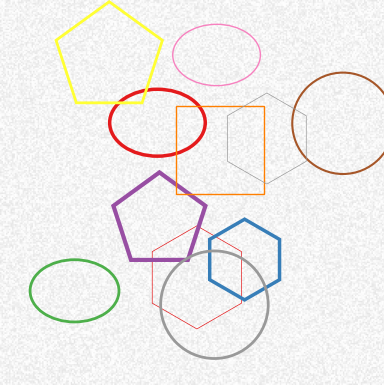[{"shape": "hexagon", "thickness": 0.5, "radius": 0.67, "center": [0.511, 0.279]}, {"shape": "oval", "thickness": 2.5, "radius": 0.62, "center": [0.409, 0.681]}, {"shape": "hexagon", "thickness": 2.5, "radius": 0.52, "center": [0.635, 0.326]}, {"shape": "oval", "thickness": 2, "radius": 0.58, "center": [0.194, 0.245]}, {"shape": "pentagon", "thickness": 3, "radius": 0.63, "center": [0.414, 0.427]}, {"shape": "square", "thickness": 1, "radius": 0.57, "center": [0.571, 0.611]}, {"shape": "pentagon", "thickness": 2, "radius": 0.73, "center": [0.284, 0.85]}, {"shape": "circle", "thickness": 1.5, "radius": 0.66, "center": [0.891, 0.68]}, {"shape": "oval", "thickness": 1, "radius": 0.57, "center": [0.563, 0.857]}, {"shape": "circle", "thickness": 2, "radius": 0.7, "center": [0.557, 0.209]}, {"shape": "hexagon", "thickness": 0.5, "radius": 0.59, "center": [0.693, 0.64]}]